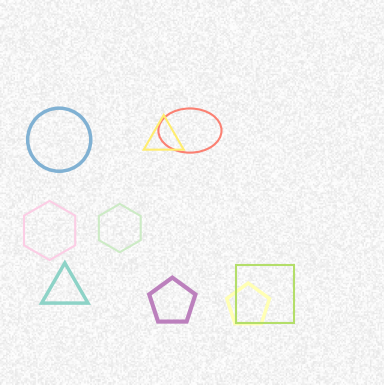[{"shape": "triangle", "thickness": 2.5, "radius": 0.35, "center": [0.168, 0.247]}, {"shape": "pentagon", "thickness": 2.5, "radius": 0.29, "center": [0.645, 0.206]}, {"shape": "oval", "thickness": 1.5, "radius": 0.41, "center": [0.493, 0.661]}, {"shape": "circle", "thickness": 2.5, "radius": 0.41, "center": [0.154, 0.637]}, {"shape": "square", "thickness": 1.5, "radius": 0.38, "center": [0.689, 0.235]}, {"shape": "hexagon", "thickness": 1.5, "radius": 0.38, "center": [0.129, 0.401]}, {"shape": "pentagon", "thickness": 3, "radius": 0.32, "center": [0.448, 0.216]}, {"shape": "hexagon", "thickness": 1.5, "radius": 0.31, "center": [0.311, 0.408]}, {"shape": "triangle", "thickness": 1.5, "radius": 0.3, "center": [0.425, 0.641]}]